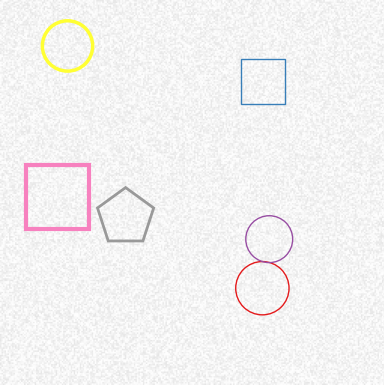[{"shape": "circle", "thickness": 1, "radius": 0.35, "center": [0.681, 0.251]}, {"shape": "square", "thickness": 1, "radius": 0.29, "center": [0.683, 0.789]}, {"shape": "circle", "thickness": 1, "radius": 0.3, "center": [0.699, 0.379]}, {"shape": "circle", "thickness": 2.5, "radius": 0.33, "center": [0.175, 0.881]}, {"shape": "square", "thickness": 3, "radius": 0.41, "center": [0.148, 0.488]}, {"shape": "pentagon", "thickness": 2, "radius": 0.38, "center": [0.326, 0.436]}]